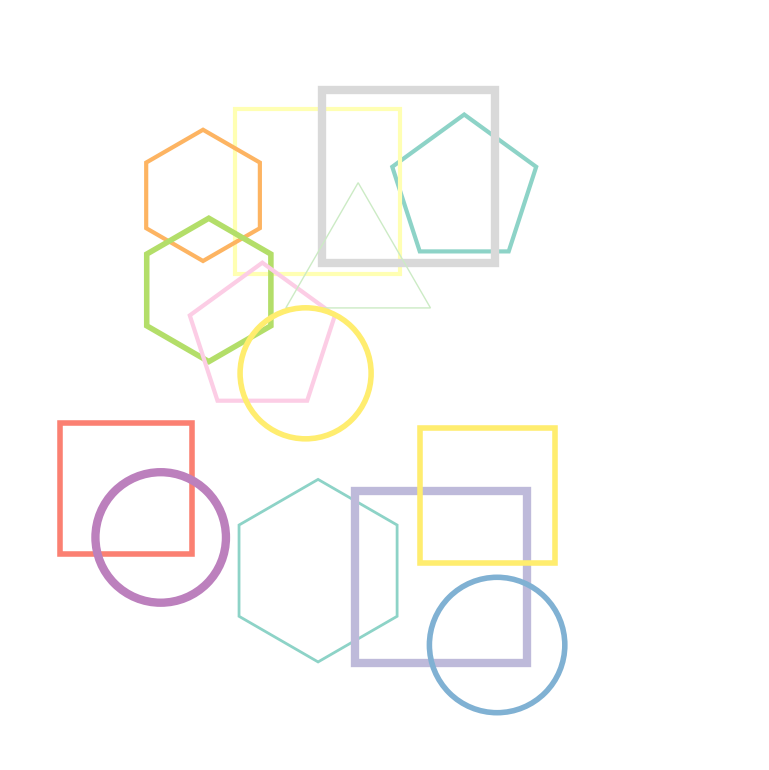[{"shape": "hexagon", "thickness": 1, "radius": 0.59, "center": [0.413, 0.259]}, {"shape": "pentagon", "thickness": 1.5, "radius": 0.49, "center": [0.603, 0.753]}, {"shape": "square", "thickness": 1.5, "radius": 0.54, "center": [0.412, 0.751]}, {"shape": "square", "thickness": 3, "radius": 0.56, "center": [0.573, 0.25]}, {"shape": "square", "thickness": 2, "radius": 0.43, "center": [0.163, 0.365]}, {"shape": "circle", "thickness": 2, "radius": 0.44, "center": [0.646, 0.162]}, {"shape": "hexagon", "thickness": 1.5, "radius": 0.43, "center": [0.264, 0.746]}, {"shape": "hexagon", "thickness": 2, "radius": 0.47, "center": [0.271, 0.623]}, {"shape": "pentagon", "thickness": 1.5, "radius": 0.5, "center": [0.341, 0.56]}, {"shape": "square", "thickness": 3, "radius": 0.56, "center": [0.531, 0.771]}, {"shape": "circle", "thickness": 3, "radius": 0.42, "center": [0.209, 0.302]}, {"shape": "triangle", "thickness": 0.5, "radius": 0.54, "center": [0.465, 0.654]}, {"shape": "circle", "thickness": 2, "radius": 0.43, "center": [0.397, 0.515]}, {"shape": "square", "thickness": 2, "radius": 0.44, "center": [0.633, 0.356]}]